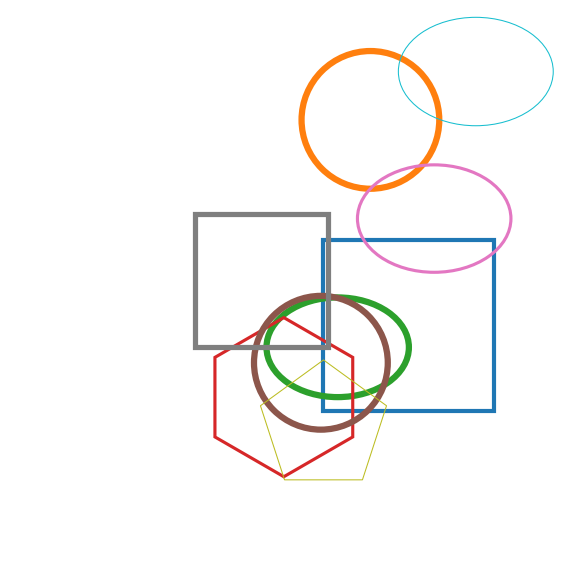[{"shape": "square", "thickness": 2, "radius": 0.74, "center": [0.708, 0.436]}, {"shape": "circle", "thickness": 3, "radius": 0.6, "center": [0.641, 0.792]}, {"shape": "oval", "thickness": 3, "radius": 0.62, "center": [0.585, 0.398]}, {"shape": "hexagon", "thickness": 1.5, "radius": 0.69, "center": [0.491, 0.311]}, {"shape": "circle", "thickness": 3, "radius": 0.58, "center": [0.556, 0.371]}, {"shape": "oval", "thickness": 1.5, "radius": 0.66, "center": [0.752, 0.621]}, {"shape": "square", "thickness": 2.5, "radius": 0.58, "center": [0.453, 0.513]}, {"shape": "pentagon", "thickness": 0.5, "radius": 0.57, "center": [0.56, 0.261]}, {"shape": "oval", "thickness": 0.5, "radius": 0.67, "center": [0.824, 0.875]}]